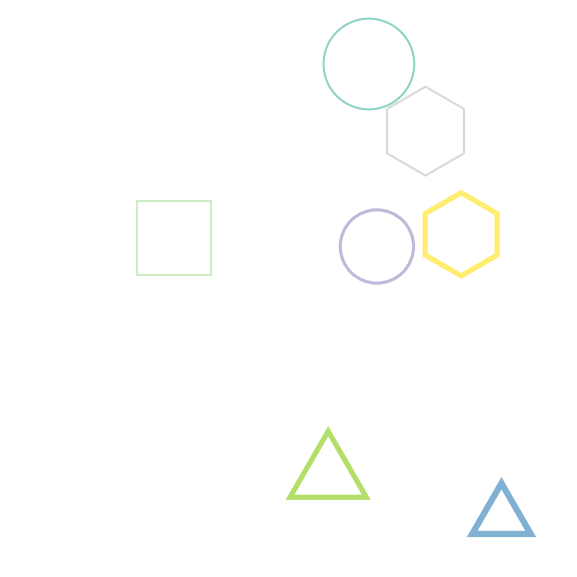[{"shape": "circle", "thickness": 1, "radius": 0.39, "center": [0.639, 0.888]}, {"shape": "circle", "thickness": 1.5, "radius": 0.32, "center": [0.653, 0.572]}, {"shape": "triangle", "thickness": 3, "radius": 0.29, "center": [0.868, 0.104]}, {"shape": "triangle", "thickness": 2.5, "radius": 0.38, "center": [0.568, 0.176]}, {"shape": "hexagon", "thickness": 1, "radius": 0.38, "center": [0.737, 0.772]}, {"shape": "square", "thickness": 1, "radius": 0.32, "center": [0.301, 0.587]}, {"shape": "hexagon", "thickness": 2.5, "radius": 0.36, "center": [0.799, 0.593]}]